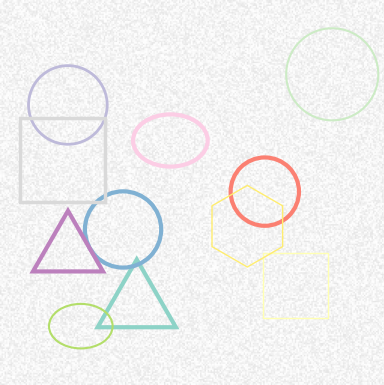[{"shape": "triangle", "thickness": 3, "radius": 0.59, "center": [0.355, 0.209]}, {"shape": "square", "thickness": 1, "radius": 0.42, "center": [0.767, 0.26]}, {"shape": "circle", "thickness": 2, "radius": 0.51, "center": [0.176, 0.727]}, {"shape": "circle", "thickness": 3, "radius": 0.44, "center": [0.688, 0.502]}, {"shape": "circle", "thickness": 3, "radius": 0.5, "center": [0.32, 0.404]}, {"shape": "oval", "thickness": 1.5, "radius": 0.41, "center": [0.21, 0.153]}, {"shape": "oval", "thickness": 3, "radius": 0.48, "center": [0.443, 0.635]}, {"shape": "square", "thickness": 2.5, "radius": 0.55, "center": [0.162, 0.584]}, {"shape": "triangle", "thickness": 3, "radius": 0.52, "center": [0.177, 0.347]}, {"shape": "circle", "thickness": 1.5, "radius": 0.6, "center": [0.863, 0.807]}, {"shape": "hexagon", "thickness": 1, "radius": 0.53, "center": [0.642, 0.412]}]